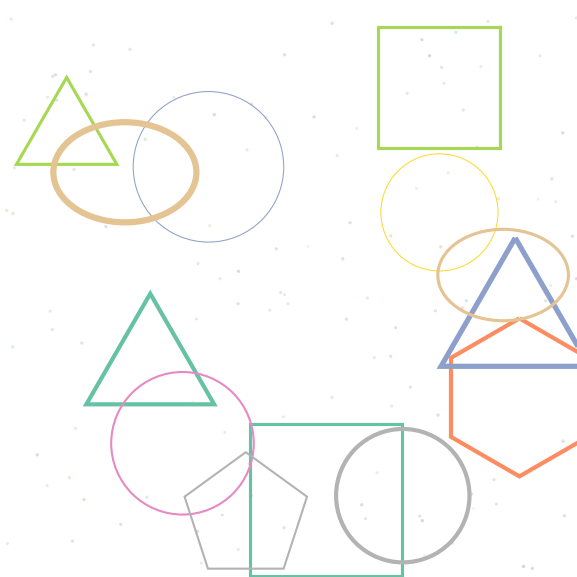[{"shape": "square", "thickness": 1.5, "radius": 0.66, "center": [0.565, 0.134]}, {"shape": "triangle", "thickness": 2, "radius": 0.64, "center": [0.26, 0.363]}, {"shape": "hexagon", "thickness": 2, "radius": 0.68, "center": [0.899, 0.311]}, {"shape": "circle", "thickness": 0.5, "radius": 0.65, "center": [0.361, 0.71]}, {"shape": "triangle", "thickness": 2.5, "radius": 0.74, "center": [0.892, 0.439]}, {"shape": "circle", "thickness": 1, "radius": 0.62, "center": [0.316, 0.232]}, {"shape": "triangle", "thickness": 1.5, "radius": 0.5, "center": [0.115, 0.765]}, {"shape": "square", "thickness": 1.5, "radius": 0.52, "center": [0.76, 0.848]}, {"shape": "circle", "thickness": 0.5, "radius": 0.51, "center": [0.761, 0.631]}, {"shape": "oval", "thickness": 1.5, "radius": 0.57, "center": [0.871, 0.523]}, {"shape": "oval", "thickness": 3, "radius": 0.62, "center": [0.216, 0.701]}, {"shape": "circle", "thickness": 2, "radius": 0.58, "center": [0.697, 0.141]}, {"shape": "pentagon", "thickness": 1, "radius": 0.56, "center": [0.426, 0.105]}]